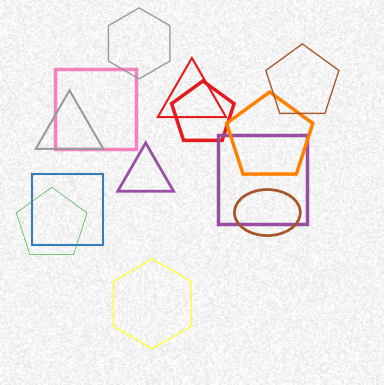[{"shape": "pentagon", "thickness": 2.5, "radius": 0.43, "center": [0.527, 0.704]}, {"shape": "triangle", "thickness": 1.5, "radius": 0.51, "center": [0.498, 0.747]}, {"shape": "square", "thickness": 1.5, "radius": 0.46, "center": [0.176, 0.456]}, {"shape": "pentagon", "thickness": 0.5, "radius": 0.48, "center": [0.134, 0.417]}, {"shape": "square", "thickness": 2.5, "radius": 0.58, "center": [0.682, 0.534]}, {"shape": "triangle", "thickness": 2, "radius": 0.42, "center": [0.378, 0.545]}, {"shape": "pentagon", "thickness": 2.5, "radius": 0.59, "center": [0.701, 0.643]}, {"shape": "hexagon", "thickness": 1, "radius": 0.58, "center": [0.395, 0.211]}, {"shape": "pentagon", "thickness": 1, "radius": 0.5, "center": [0.785, 0.786]}, {"shape": "oval", "thickness": 2, "radius": 0.43, "center": [0.694, 0.448]}, {"shape": "square", "thickness": 2.5, "radius": 0.52, "center": [0.248, 0.717]}, {"shape": "triangle", "thickness": 1.5, "radius": 0.51, "center": [0.181, 0.664]}, {"shape": "hexagon", "thickness": 1, "radius": 0.46, "center": [0.361, 0.887]}]